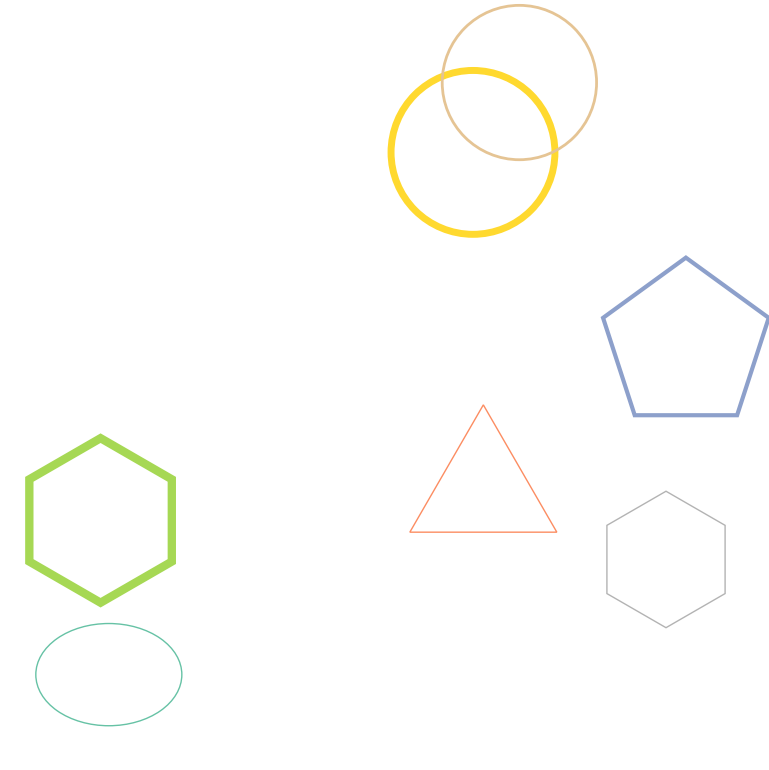[{"shape": "oval", "thickness": 0.5, "radius": 0.47, "center": [0.141, 0.124]}, {"shape": "triangle", "thickness": 0.5, "radius": 0.55, "center": [0.628, 0.364]}, {"shape": "pentagon", "thickness": 1.5, "radius": 0.57, "center": [0.891, 0.552]}, {"shape": "hexagon", "thickness": 3, "radius": 0.53, "center": [0.131, 0.324]}, {"shape": "circle", "thickness": 2.5, "radius": 0.53, "center": [0.614, 0.802]}, {"shape": "circle", "thickness": 1, "radius": 0.5, "center": [0.675, 0.893]}, {"shape": "hexagon", "thickness": 0.5, "radius": 0.44, "center": [0.865, 0.273]}]